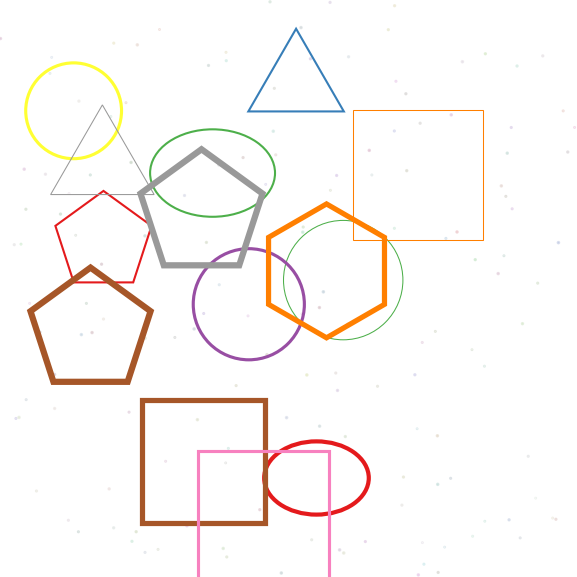[{"shape": "pentagon", "thickness": 1, "radius": 0.44, "center": [0.179, 0.581]}, {"shape": "oval", "thickness": 2, "radius": 0.45, "center": [0.548, 0.171]}, {"shape": "triangle", "thickness": 1, "radius": 0.48, "center": [0.513, 0.854]}, {"shape": "circle", "thickness": 0.5, "radius": 0.52, "center": [0.594, 0.514]}, {"shape": "oval", "thickness": 1, "radius": 0.54, "center": [0.368, 0.699]}, {"shape": "circle", "thickness": 1.5, "radius": 0.48, "center": [0.431, 0.472]}, {"shape": "square", "thickness": 0.5, "radius": 0.56, "center": [0.724, 0.696]}, {"shape": "hexagon", "thickness": 2.5, "radius": 0.58, "center": [0.565, 0.53]}, {"shape": "circle", "thickness": 1.5, "radius": 0.41, "center": [0.127, 0.807]}, {"shape": "pentagon", "thickness": 3, "radius": 0.55, "center": [0.157, 0.426]}, {"shape": "square", "thickness": 2.5, "radius": 0.53, "center": [0.352, 0.2]}, {"shape": "square", "thickness": 1.5, "radius": 0.57, "center": [0.456, 0.105]}, {"shape": "triangle", "thickness": 0.5, "radius": 0.52, "center": [0.177, 0.714]}, {"shape": "pentagon", "thickness": 3, "radius": 0.56, "center": [0.349, 0.63]}]